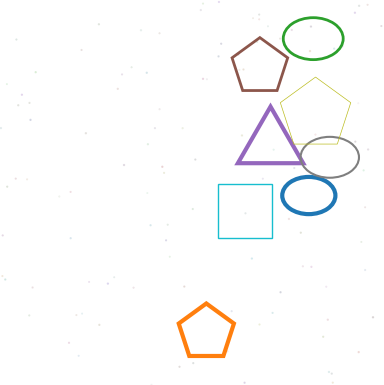[{"shape": "oval", "thickness": 3, "radius": 0.35, "center": [0.802, 0.492]}, {"shape": "pentagon", "thickness": 3, "radius": 0.38, "center": [0.536, 0.136]}, {"shape": "oval", "thickness": 2, "radius": 0.39, "center": [0.814, 0.9]}, {"shape": "triangle", "thickness": 3, "radius": 0.49, "center": [0.703, 0.625]}, {"shape": "pentagon", "thickness": 2, "radius": 0.38, "center": [0.675, 0.826]}, {"shape": "oval", "thickness": 1.5, "radius": 0.38, "center": [0.857, 0.591]}, {"shape": "pentagon", "thickness": 0.5, "radius": 0.48, "center": [0.82, 0.704]}, {"shape": "square", "thickness": 1, "radius": 0.35, "center": [0.635, 0.451]}]